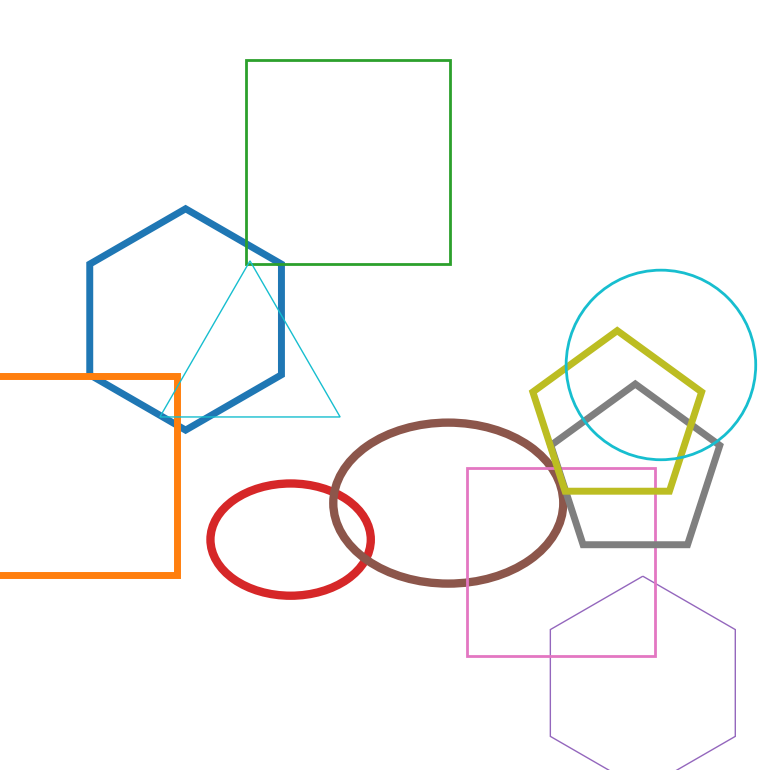[{"shape": "hexagon", "thickness": 2.5, "radius": 0.72, "center": [0.241, 0.585]}, {"shape": "square", "thickness": 2.5, "radius": 0.65, "center": [0.1, 0.383]}, {"shape": "square", "thickness": 1, "radius": 0.66, "center": [0.452, 0.789]}, {"shape": "oval", "thickness": 3, "radius": 0.52, "center": [0.377, 0.299]}, {"shape": "hexagon", "thickness": 0.5, "radius": 0.69, "center": [0.835, 0.113]}, {"shape": "oval", "thickness": 3, "radius": 0.75, "center": [0.582, 0.347]}, {"shape": "square", "thickness": 1, "radius": 0.61, "center": [0.728, 0.27]}, {"shape": "pentagon", "thickness": 2.5, "radius": 0.58, "center": [0.825, 0.386]}, {"shape": "pentagon", "thickness": 2.5, "radius": 0.58, "center": [0.802, 0.455]}, {"shape": "triangle", "thickness": 0.5, "radius": 0.68, "center": [0.325, 0.526]}, {"shape": "circle", "thickness": 1, "radius": 0.62, "center": [0.858, 0.526]}]